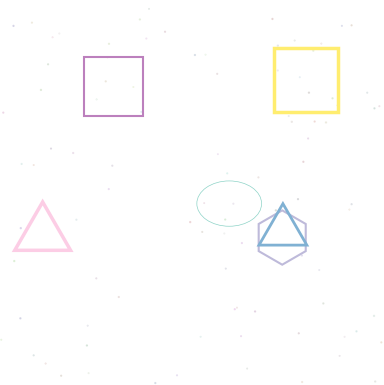[{"shape": "oval", "thickness": 0.5, "radius": 0.42, "center": [0.595, 0.471]}, {"shape": "hexagon", "thickness": 1.5, "radius": 0.35, "center": [0.733, 0.383]}, {"shape": "triangle", "thickness": 2, "radius": 0.36, "center": [0.735, 0.399]}, {"shape": "triangle", "thickness": 2.5, "radius": 0.42, "center": [0.111, 0.392]}, {"shape": "square", "thickness": 1.5, "radius": 0.38, "center": [0.294, 0.775]}, {"shape": "square", "thickness": 2.5, "radius": 0.42, "center": [0.795, 0.792]}]